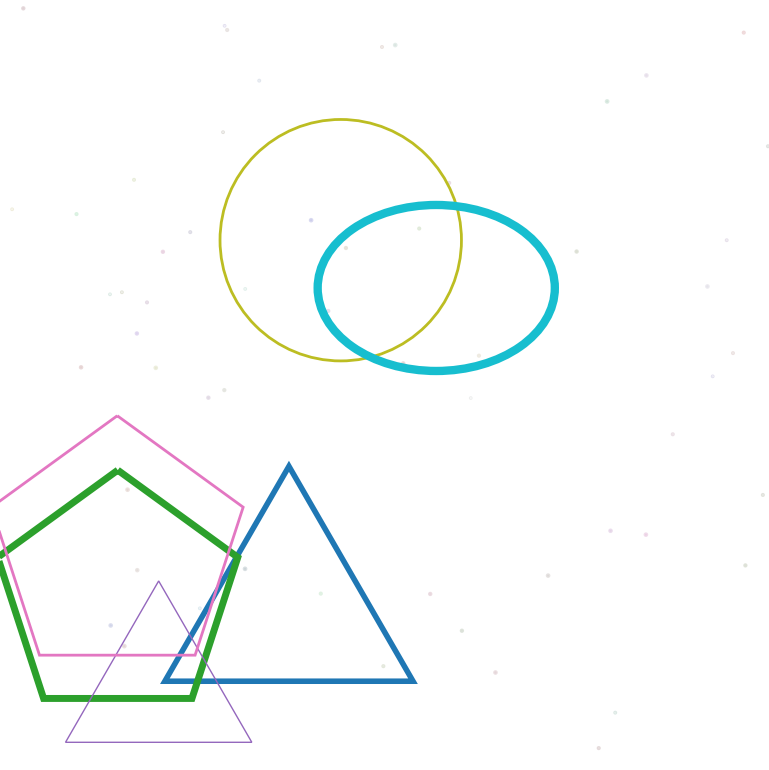[{"shape": "triangle", "thickness": 2, "radius": 0.93, "center": [0.375, 0.208]}, {"shape": "pentagon", "thickness": 2.5, "radius": 0.82, "center": [0.153, 0.226]}, {"shape": "triangle", "thickness": 0.5, "radius": 0.7, "center": [0.206, 0.106]}, {"shape": "pentagon", "thickness": 1, "radius": 0.86, "center": [0.152, 0.288]}, {"shape": "circle", "thickness": 1, "radius": 0.78, "center": [0.443, 0.688]}, {"shape": "oval", "thickness": 3, "radius": 0.77, "center": [0.567, 0.626]}]